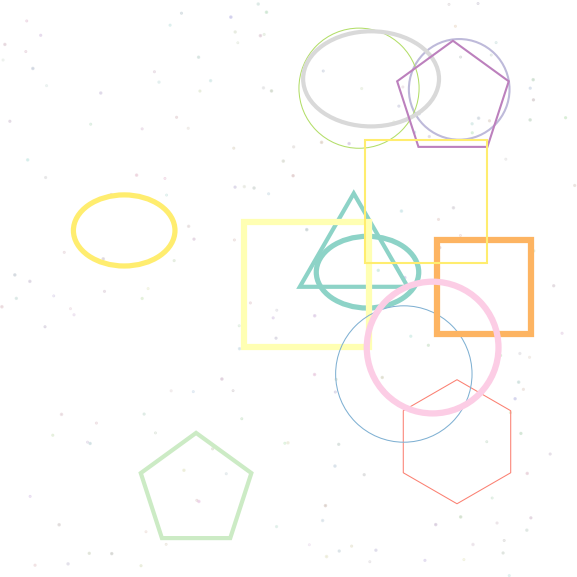[{"shape": "oval", "thickness": 2.5, "radius": 0.44, "center": [0.636, 0.528]}, {"shape": "triangle", "thickness": 2, "radius": 0.54, "center": [0.613, 0.556]}, {"shape": "square", "thickness": 3, "radius": 0.54, "center": [0.53, 0.506]}, {"shape": "circle", "thickness": 1, "radius": 0.44, "center": [0.795, 0.844]}, {"shape": "hexagon", "thickness": 0.5, "radius": 0.54, "center": [0.791, 0.234]}, {"shape": "circle", "thickness": 0.5, "radius": 0.59, "center": [0.699, 0.352]}, {"shape": "square", "thickness": 3, "radius": 0.41, "center": [0.838, 0.502]}, {"shape": "circle", "thickness": 0.5, "radius": 0.52, "center": [0.622, 0.846]}, {"shape": "circle", "thickness": 3, "radius": 0.57, "center": [0.749, 0.397]}, {"shape": "oval", "thickness": 2, "radius": 0.59, "center": [0.643, 0.863]}, {"shape": "pentagon", "thickness": 1, "radius": 0.51, "center": [0.784, 0.827]}, {"shape": "pentagon", "thickness": 2, "radius": 0.5, "center": [0.34, 0.149]}, {"shape": "square", "thickness": 1, "radius": 0.53, "center": [0.738, 0.65]}, {"shape": "oval", "thickness": 2.5, "radius": 0.44, "center": [0.215, 0.6]}]